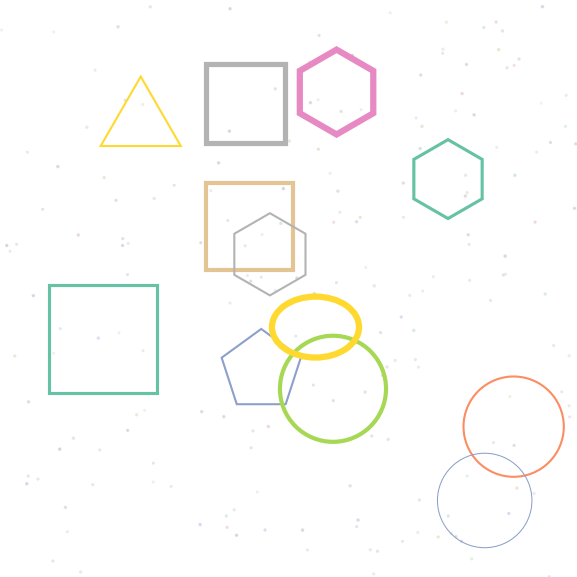[{"shape": "hexagon", "thickness": 1.5, "radius": 0.34, "center": [0.776, 0.689]}, {"shape": "square", "thickness": 1.5, "radius": 0.47, "center": [0.178, 0.413]}, {"shape": "circle", "thickness": 1, "radius": 0.43, "center": [0.889, 0.26]}, {"shape": "circle", "thickness": 0.5, "radius": 0.41, "center": [0.839, 0.133]}, {"shape": "pentagon", "thickness": 1, "radius": 0.36, "center": [0.452, 0.357]}, {"shape": "hexagon", "thickness": 3, "radius": 0.37, "center": [0.583, 0.84]}, {"shape": "circle", "thickness": 2, "radius": 0.46, "center": [0.577, 0.326]}, {"shape": "triangle", "thickness": 1, "radius": 0.4, "center": [0.244, 0.786]}, {"shape": "oval", "thickness": 3, "radius": 0.38, "center": [0.546, 0.433]}, {"shape": "square", "thickness": 2, "radius": 0.38, "center": [0.432, 0.608]}, {"shape": "square", "thickness": 2.5, "radius": 0.34, "center": [0.426, 0.82]}, {"shape": "hexagon", "thickness": 1, "radius": 0.36, "center": [0.467, 0.559]}]